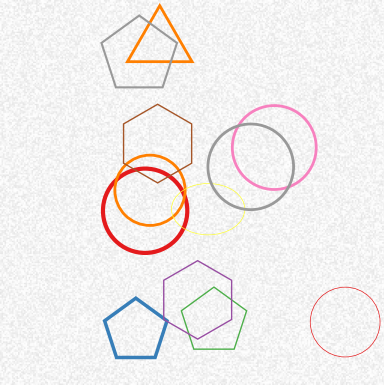[{"shape": "circle", "thickness": 3, "radius": 0.55, "center": [0.377, 0.453]}, {"shape": "circle", "thickness": 0.5, "radius": 0.45, "center": [0.896, 0.163]}, {"shape": "pentagon", "thickness": 2.5, "radius": 0.43, "center": [0.353, 0.14]}, {"shape": "pentagon", "thickness": 1, "radius": 0.45, "center": [0.556, 0.165]}, {"shape": "hexagon", "thickness": 1, "radius": 0.51, "center": [0.513, 0.221]}, {"shape": "circle", "thickness": 2, "radius": 0.46, "center": [0.39, 0.506]}, {"shape": "triangle", "thickness": 2, "radius": 0.48, "center": [0.415, 0.888]}, {"shape": "oval", "thickness": 0.5, "radius": 0.48, "center": [0.541, 0.457]}, {"shape": "hexagon", "thickness": 1, "radius": 0.51, "center": [0.409, 0.627]}, {"shape": "circle", "thickness": 2, "radius": 0.54, "center": [0.712, 0.617]}, {"shape": "pentagon", "thickness": 1.5, "radius": 0.52, "center": [0.362, 0.857]}, {"shape": "circle", "thickness": 2, "radius": 0.56, "center": [0.651, 0.567]}]